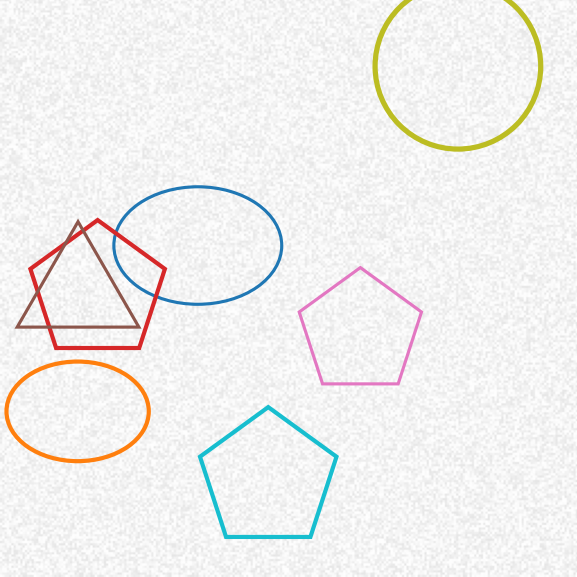[{"shape": "oval", "thickness": 1.5, "radius": 0.73, "center": [0.343, 0.574]}, {"shape": "oval", "thickness": 2, "radius": 0.62, "center": [0.134, 0.287]}, {"shape": "pentagon", "thickness": 2, "radius": 0.61, "center": [0.169, 0.496]}, {"shape": "triangle", "thickness": 1.5, "radius": 0.61, "center": [0.135, 0.494]}, {"shape": "pentagon", "thickness": 1.5, "radius": 0.56, "center": [0.624, 0.424]}, {"shape": "circle", "thickness": 2.5, "radius": 0.72, "center": [0.793, 0.884]}, {"shape": "pentagon", "thickness": 2, "radius": 0.62, "center": [0.464, 0.17]}]